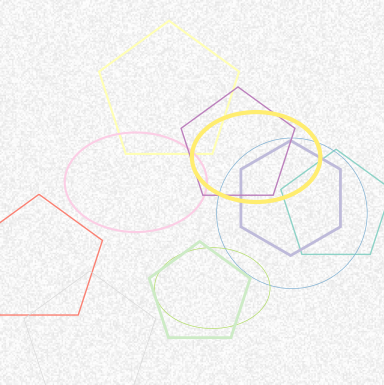[{"shape": "pentagon", "thickness": 1, "radius": 0.75, "center": [0.873, 0.461]}, {"shape": "pentagon", "thickness": 1.5, "radius": 0.96, "center": [0.439, 0.755]}, {"shape": "hexagon", "thickness": 2, "radius": 0.75, "center": [0.755, 0.486]}, {"shape": "pentagon", "thickness": 1, "radius": 0.87, "center": [0.101, 0.322]}, {"shape": "circle", "thickness": 0.5, "radius": 0.98, "center": [0.758, 0.446]}, {"shape": "oval", "thickness": 0.5, "radius": 0.75, "center": [0.551, 0.252]}, {"shape": "oval", "thickness": 1.5, "radius": 0.92, "center": [0.353, 0.527]}, {"shape": "pentagon", "thickness": 0.5, "radius": 0.9, "center": [0.233, 0.117]}, {"shape": "pentagon", "thickness": 1, "radius": 0.78, "center": [0.618, 0.619]}, {"shape": "pentagon", "thickness": 2, "radius": 0.69, "center": [0.519, 0.235]}, {"shape": "oval", "thickness": 3, "radius": 0.83, "center": [0.665, 0.592]}]